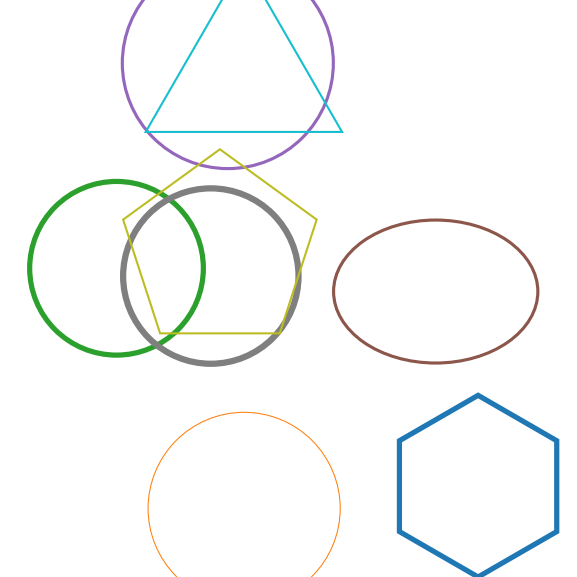[{"shape": "hexagon", "thickness": 2.5, "radius": 0.79, "center": [0.828, 0.157]}, {"shape": "circle", "thickness": 0.5, "radius": 0.83, "center": [0.423, 0.119]}, {"shape": "circle", "thickness": 2.5, "radius": 0.75, "center": [0.202, 0.535]}, {"shape": "circle", "thickness": 1.5, "radius": 0.91, "center": [0.395, 0.89]}, {"shape": "oval", "thickness": 1.5, "radius": 0.88, "center": [0.754, 0.494]}, {"shape": "circle", "thickness": 3, "radius": 0.76, "center": [0.365, 0.521]}, {"shape": "pentagon", "thickness": 1, "radius": 0.88, "center": [0.381, 0.564]}, {"shape": "triangle", "thickness": 1, "radius": 0.98, "center": [0.422, 0.869]}]